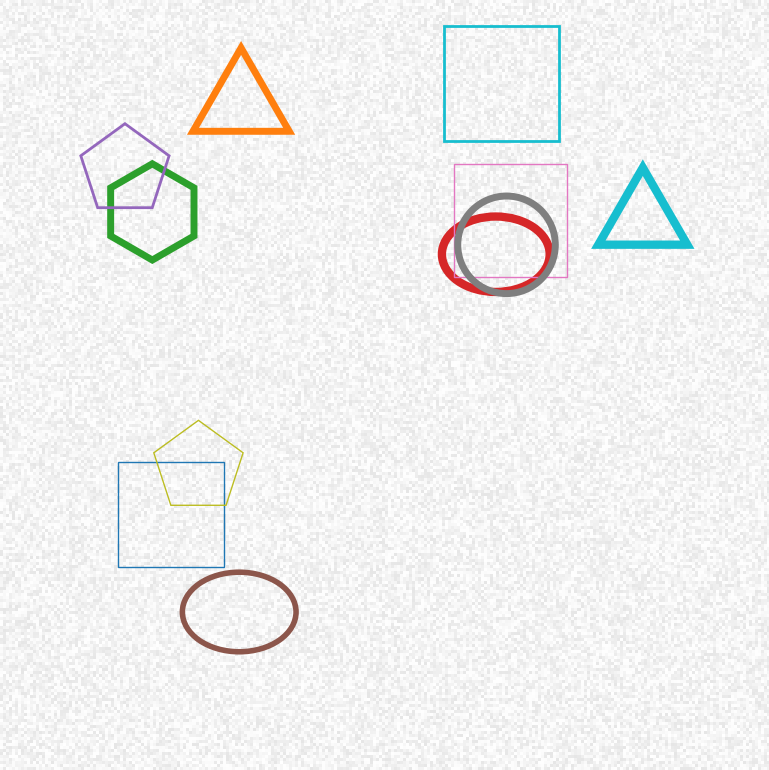[{"shape": "square", "thickness": 0.5, "radius": 0.34, "center": [0.222, 0.332]}, {"shape": "triangle", "thickness": 2.5, "radius": 0.36, "center": [0.313, 0.866]}, {"shape": "hexagon", "thickness": 2.5, "radius": 0.31, "center": [0.198, 0.725]}, {"shape": "oval", "thickness": 3, "radius": 0.35, "center": [0.644, 0.67]}, {"shape": "pentagon", "thickness": 1, "radius": 0.3, "center": [0.162, 0.779]}, {"shape": "oval", "thickness": 2, "radius": 0.37, "center": [0.311, 0.205]}, {"shape": "square", "thickness": 0.5, "radius": 0.37, "center": [0.664, 0.713]}, {"shape": "circle", "thickness": 2.5, "radius": 0.32, "center": [0.658, 0.682]}, {"shape": "pentagon", "thickness": 0.5, "radius": 0.3, "center": [0.258, 0.393]}, {"shape": "square", "thickness": 1, "radius": 0.37, "center": [0.651, 0.892]}, {"shape": "triangle", "thickness": 3, "radius": 0.33, "center": [0.835, 0.716]}]